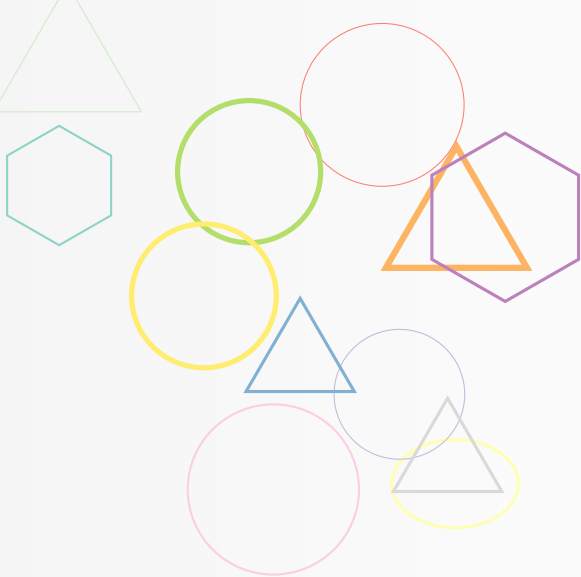[{"shape": "hexagon", "thickness": 1, "radius": 0.52, "center": [0.102, 0.678]}, {"shape": "oval", "thickness": 1.5, "radius": 0.54, "center": [0.783, 0.162]}, {"shape": "circle", "thickness": 0.5, "radius": 0.56, "center": [0.687, 0.316]}, {"shape": "circle", "thickness": 0.5, "radius": 0.7, "center": [0.657, 0.818]}, {"shape": "triangle", "thickness": 1.5, "radius": 0.54, "center": [0.516, 0.375]}, {"shape": "triangle", "thickness": 3, "radius": 0.7, "center": [0.785, 0.605]}, {"shape": "circle", "thickness": 2.5, "radius": 0.62, "center": [0.429, 0.702]}, {"shape": "circle", "thickness": 1, "radius": 0.74, "center": [0.47, 0.152]}, {"shape": "triangle", "thickness": 1.5, "radius": 0.54, "center": [0.77, 0.202]}, {"shape": "hexagon", "thickness": 1.5, "radius": 0.73, "center": [0.869, 0.623]}, {"shape": "triangle", "thickness": 0.5, "radius": 0.74, "center": [0.116, 0.879]}, {"shape": "circle", "thickness": 2.5, "radius": 0.62, "center": [0.351, 0.487]}]